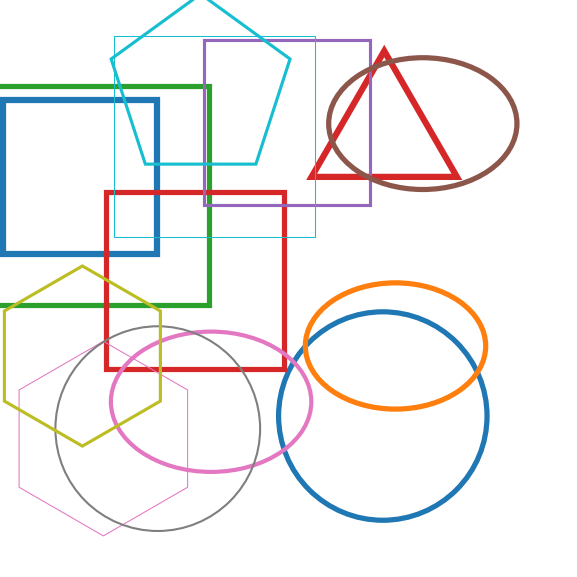[{"shape": "circle", "thickness": 2.5, "radius": 0.9, "center": [0.663, 0.279]}, {"shape": "square", "thickness": 3, "radius": 0.67, "center": [0.139, 0.693]}, {"shape": "oval", "thickness": 2.5, "radius": 0.78, "center": [0.685, 0.4]}, {"shape": "square", "thickness": 2.5, "radius": 0.95, "center": [0.172, 0.66]}, {"shape": "triangle", "thickness": 3, "radius": 0.73, "center": [0.665, 0.765]}, {"shape": "square", "thickness": 2.5, "radius": 0.77, "center": [0.338, 0.513]}, {"shape": "square", "thickness": 1.5, "radius": 0.72, "center": [0.497, 0.787]}, {"shape": "oval", "thickness": 2.5, "radius": 0.81, "center": [0.732, 0.785]}, {"shape": "oval", "thickness": 2, "radius": 0.87, "center": [0.366, 0.303]}, {"shape": "hexagon", "thickness": 0.5, "radius": 0.84, "center": [0.179, 0.24]}, {"shape": "circle", "thickness": 1, "radius": 0.89, "center": [0.273, 0.257]}, {"shape": "hexagon", "thickness": 1.5, "radius": 0.78, "center": [0.143, 0.383]}, {"shape": "square", "thickness": 0.5, "radius": 0.87, "center": [0.371, 0.762]}, {"shape": "pentagon", "thickness": 1.5, "radius": 0.81, "center": [0.347, 0.847]}]